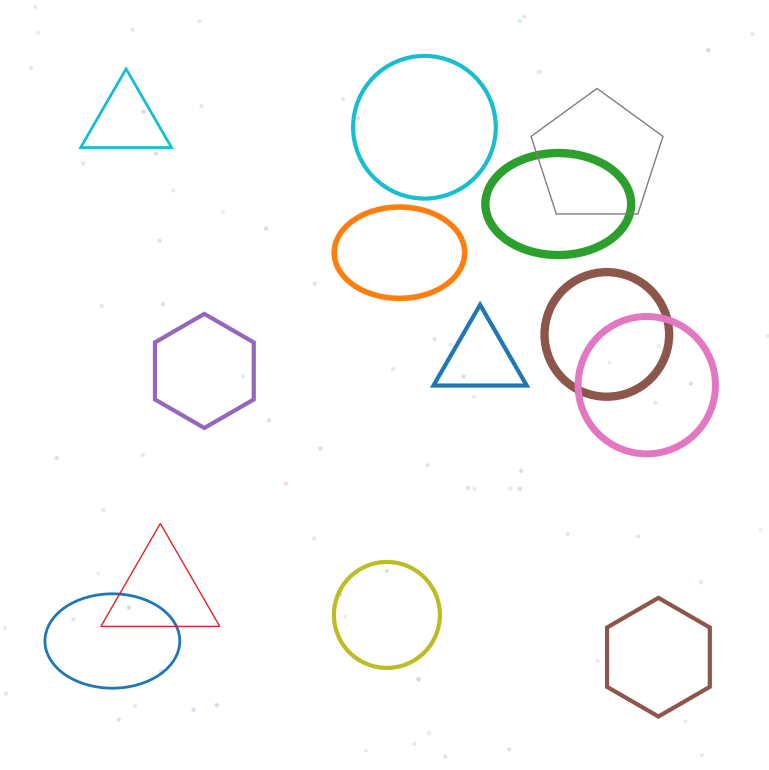[{"shape": "triangle", "thickness": 1.5, "radius": 0.35, "center": [0.624, 0.534]}, {"shape": "oval", "thickness": 1, "radius": 0.44, "center": [0.146, 0.168]}, {"shape": "oval", "thickness": 2, "radius": 0.42, "center": [0.519, 0.672]}, {"shape": "oval", "thickness": 3, "radius": 0.47, "center": [0.725, 0.735]}, {"shape": "triangle", "thickness": 0.5, "radius": 0.45, "center": [0.208, 0.231]}, {"shape": "hexagon", "thickness": 1.5, "radius": 0.37, "center": [0.265, 0.518]}, {"shape": "circle", "thickness": 3, "radius": 0.4, "center": [0.788, 0.566]}, {"shape": "hexagon", "thickness": 1.5, "radius": 0.39, "center": [0.855, 0.147]}, {"shape": "circle", "thickness": 2.5, "radius": 0.45, "center": [0.84, 0.5]}, {"shape": "pentagon", "thickness": 0.5, "radius": 0.45, "center": [0.775, 0.795]}, {"shape": "circle", "thickness": 1.5, "radius": 0.34, "center": [0.502, 0.201]}, {"shape": "circle", "thickness": 1.5, "radius": 0.46, "center": [0.551, 0.835]}, {"shape": "triangle", "thickness": 1, "radius": 0.34, "center": [0.164, 0.842]}]